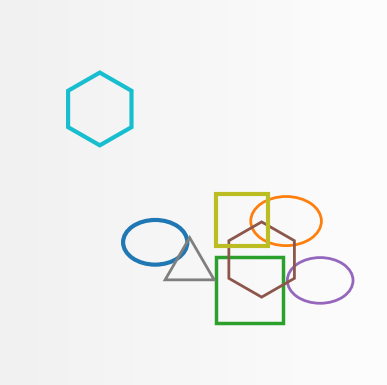[{"shape": "oval", "thickness": 3, "radius": 0.41, "center": [0.401, 0.371]}, {"shape": "oval", "thickness": 2, "radius": 0.46, "center": [0.738, 0.426]}, {"shape": "square", "thickness": 2.5, "radius": 0.43, "center": [0.643, 0.246]}, {"shape": "oval", "thickness": 2, "radius": 0.42, "center": [0.826, 0.272]}, {"shape": "hexagon", "thickness": 2, "radius": 0.49, "center": [0.675, 0.326]}, {"shape": "triangle", "thickness": 2, "radius": 0.37, "center": [0.489, 0.31]}, {"shape": "square", "thickness": 3, "radius": 0.34, "center": [0.625, 0.429]}, {"shape": "hexagon", "thickness": 3, "radius": 0.47, "center": [0.258, 0.717]}]